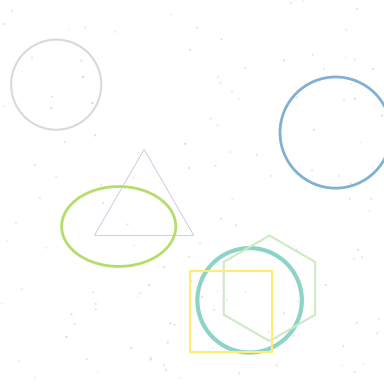[{"shape": "circle", "thickness": 3, "radius": 0.68, "center": [0.648, 0.22]}, {"shape": "triangle", "thickness": 0.5, "radius": 0.74, "center": [0.374, 0.463]}, {"shape": "circle", "thickness": 2, "radius": 0.72, "center": [0.872, 0.656]}, {"shape": "oval", "thickness": 2, "radius": 0.74, "center": [0.308, 0.412]}, {"shape": "circle", "thickness": 1.5, "radius": 0.59, "center": [0.146, 0.78]}, {"shape": "hexagon", "thickness": 1.5, "radius": 0.69, "center": [0.7, 0.251]}, {"shape": "square", "thickness": 1.5, "radius": 0.53, "center": [0.6, 0.19]}]